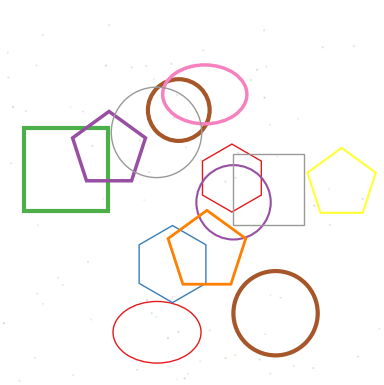[{"shape": "oval", "thickness": 1, "radius": 0.57, "center": [0.408, 0.137]}, {"shape": "hexagon", "thickness": 1, "radius": 0.44, "center": [0.602, 0.538]}, {"shape": "hexagon", "thickness": 1, "radius": 0.5, "center": [0.448, 0.314]}, {"shape": "square", "thickness": 3, "radius": 0.54, "center": [0.172, 0.559]}, {"shape": "pentagon", "thickness": 2.5, "radius": 0.5, "center": [0.283, 0.611]}, {"shape": "circle", "thickness": 1.5, "radius": 0.48, "center": [0.607, 0.475]}, {"shape": "pentagon", "thickness": 2, "radius": 0.53, "center": [0.537, 0.348]}, {"shape": "pentagon", "thickness": 1.5, "radius": 0.47, "center": [0.887, 0.523]}, {"shape": "circle", "thickness": 3, "radius": 0.4, "center": [0.464, 0.714]}, {"shape": "circle", "thickness": 3, "radius": 0.55, "center": [0.716, 0.186]}, {"shape": "oval", "thickness": 2.5, "radius": 0.55, "center": [0.532, 0.755]}, {"shape": "circle", "thickness": 1, "radius": 0.59, "center": [0.406, 0.656]}, {"shape": "square", "thickness": 1, "radius": 0.46, "center": [0.698, 0.508]}]